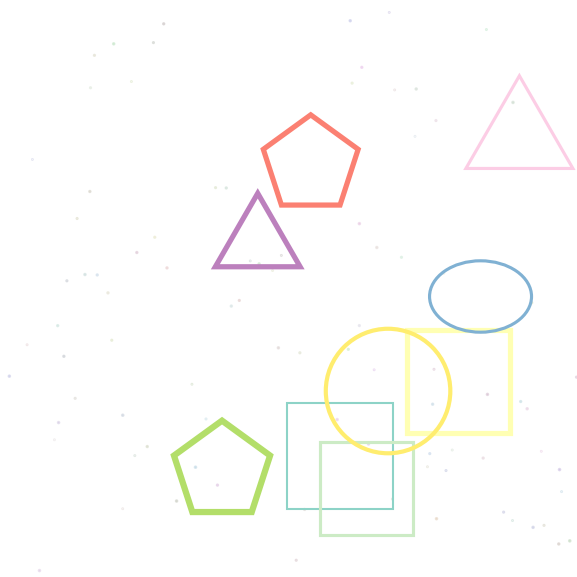[{"shape": "square", "thickness": 1, "radius": 0.46, "center": [0.589, 0.209]}, {"shape": "square", "thickness": 2.5, "radius": 0.45, "center": [0.794, 0.339]}, {"shape": "pentagon", "thickness": 2.5, "radius": 0.43, "center": [0.538, 0.714]}, {"shape": "oval", "thickness": 1.5, "radius": 0.44, "center": [0.832, 0.486]}, {"shape": "pentagon", "thickness": 3, "radius": 0.44, "center": [0.384, 0.183]}, {"shape": "triangle", "thickness": 1.5, "radius": 0.53, "center": [0.899, 0.761]}, {"shape": "triangle", "thickness": 2.5, "radius": 0.42, "center": [0.446, 0.58]}, {"shape": "square", "thickness": 1.5, "radius": 0.4, "center": [0.634, 0.153]}, {"shape": "circle", "thickness": 2, "radius": 0.54, "center": [0.672, 0.322]}]